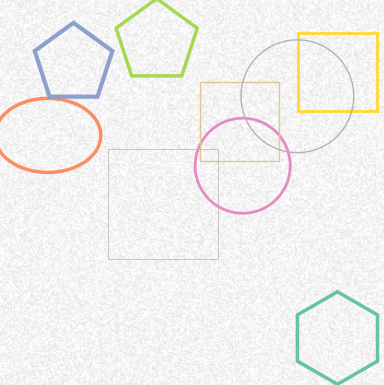[{"shape": "hexagon", "thickness": 2.5, "radius": 0.6, "center": [0.877, 0.122]}, {"shape": "oval", "thickness": 2.5, "radius": 0.69, "center": [0.124, 0.648]}, {"shape": "pentagon", "thickness": 3, "radius": 0.53, "center": [0.191, 0.835]}, {"shape": "circle", "thickness": 2, "radius": 0.62, "center": [0.63, 0.57]}, {"shape": "pentagon", "thickness": 2.5, "radius": 0.55, "center": [0.407, 0.893]}, {"shape": "square", "thickness": 2, "radius": 0.51, "center": [0.877, 0.813]}, {"shape": "square", "thickness": 1, "radius": 0.51, "center": [0.622, 0.684]}, {"shape": "square", "thickness": 0.5, "radius": 0.72, "center": [0.423, 0.47]}, {"shape": "circle", "thickness": 1, "radius": 0.73, "center": [0.772, 0.75]}]